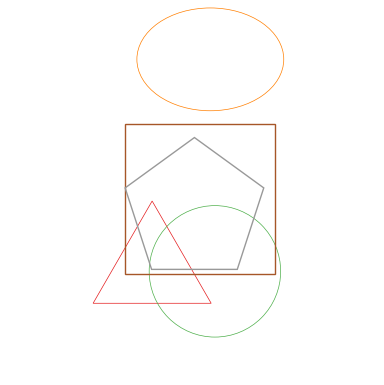[{"shape": "triangle", "thickness": 0.5, "radius": 0.89, "center": [0.395, 0.301]}, {"shape": "circle", "thickness": 0.5, "radius": 0.85, "center": [0.558, 0.295]}, {"shape": "oval", "thickness": 0.5, "radius": 0.95, "center": [0.546, 0.846]}, {"shape": "square", "thickness": 1, "radius": 0.98, "center": [0.52, 0.482]}, {"shape": "pentagon", "thickness": 1, "radius": 0.95, "center": [0.505, 0.453]}]